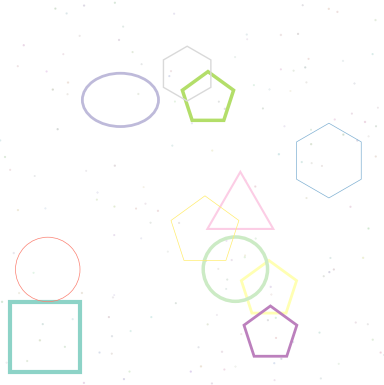[{"shape": "square", "thickness": 3, "radius": 0.45, "center": [0.117, 0.124]}, {"shape": "pentagon", "thickness": 2, "radius": 0.38, "center": [0.699, 0.248]}, {"shape": "oval", "thickness": 2, "radius": 0.49, "center": [0.313, 0.741]}, {"shape": "circle", "thickness": 0.5, "radius": 0.42, "center": [0.124, 0.3]}, {"shape": "hexagon", "thickness": 0.5, "radius": 0.49, "center": [0.854, 0.583]}, {"shape": "pentagon", "thickness": 2.5, "radius": 0.35, "center": [0.54, 0.744]}, {"shape": "triangle", "thickness": 1.5, "radius": 0.49, "center": [0.624, 0.455]}, {"shape": "hexagon", "thickness": 1, "radius": 0.36, "center": [0.486, 0.809]}, {"shape": "pentagon", "thickness": 2, "radius": 0.36, "center": [0.702, 0.133]}, {"shape": "circle", "thickness": 2.5, "radius": 0.42, "center": [0.611, 0.301]}, {"shape": "pentagon", "thickness": 0.5, "radius": 0.46, "center": [0.532, 0.399]}]